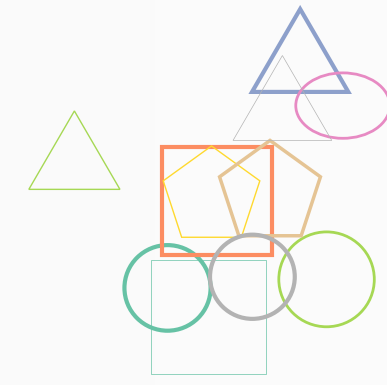[{"shape": "square", "thickness": 0.5, "radius": 0.74, "center": [0.538, 0.177]}, {"shape": "circle", "thickness": 3, "radius": 0.56, "center": [0.432, 0.252]}, {"shape": "square", "thickness": 3, "radius": 0.71, "center": [0.561, 0.478]}, {"shape": "triangle", "thickness": 3, "radius": 0.72, "center": [0.775, 0.833]}, {"shape": "oval", "thickness": 2, "radius": 0.61, "center": [0.885, 0.726]}, {"shape": "circle", "thickness": 2, "radius": 0.62, "center": [0.843, 0.274]}, {"shape": "triangle", "thickness": 1, "radius": 0.68, "center": [0.192, 0.576]}, {"shape": "pentagon", "thickness": 1, "radius": 0.66, "center": [0.546, 0.49]}, {"shape": "pentagon", "thickness": 2.5, "radius": 0.68, "center": [0.697, 0.498]}, {"shape": "circle", "thickness": 3, "radius": 0.55, "center": [0.651, 0.281]}, {"shape": "triangle", "thickness": 0.5, "radius": 0.74, "center": [0.729, 0.709]}]